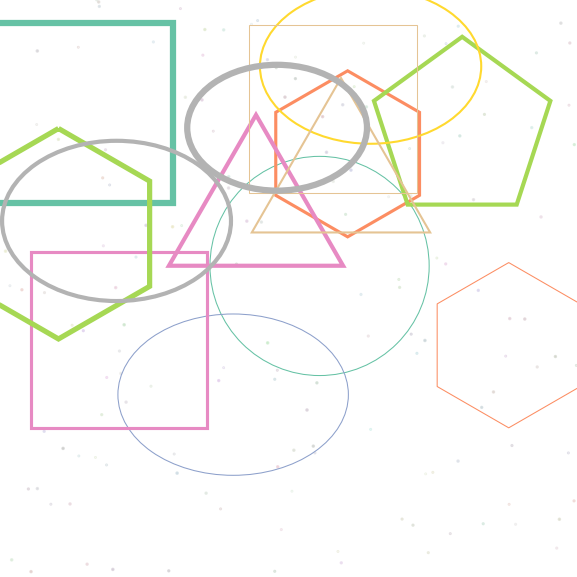[{"shape": "circle", "thickness": 0.5, "radius": 0.95, "center": [0.553, 0.539]}, {"shape": "square", "thickness": 3, "radius": 0.78, "center": [0.144, 0.803]}, {"shape": "hexagon", "thickness": 0.5, "radius": 0.72, "center": [0.881, 0.401]}, {"shape": "hexagon", "thickness": 1.5, "radius": 0.72, "center": [0.602, 0.733]}, {"shape": "oval", "thickness": 0.5, "radius": 1.0, "center": [0.404, 0.316]}, {"shape": "square", "thickness": 1.5, "radius": 0.76, "center": [0.205, 0.41]}, {"shape": "triangle", "thickness": 2, "radius": 0.87, "center": [0.443, 0.626]}, {"shape": "hexagon", "thickness": 2.5, "radius": 0.91, "center": [0.101, 0.594]}, {"shape": "pentagon", "thickness": 2, "radius": 0.8, "center": [0.8, 0.775]}, {"shape": "oval", "thickness": 1, "radius": 0.96, "center": [0.642, 0.884]}, {"shape": "square", "thickness": 0.5, "radius": 0.73, "center": [0.577, 0.81]}, {"shape": "triangle", "thickness": 1, "radius": 0.89, "center": [0.59, 0.686]}, {"shape": "oval", "thickness": 3, "radius": 0.78, "center": [0.48, 0.778]}, {"shape": "oval", "thickness": 2, "radius": 0.99, "center": [0.202, 0.617]}]